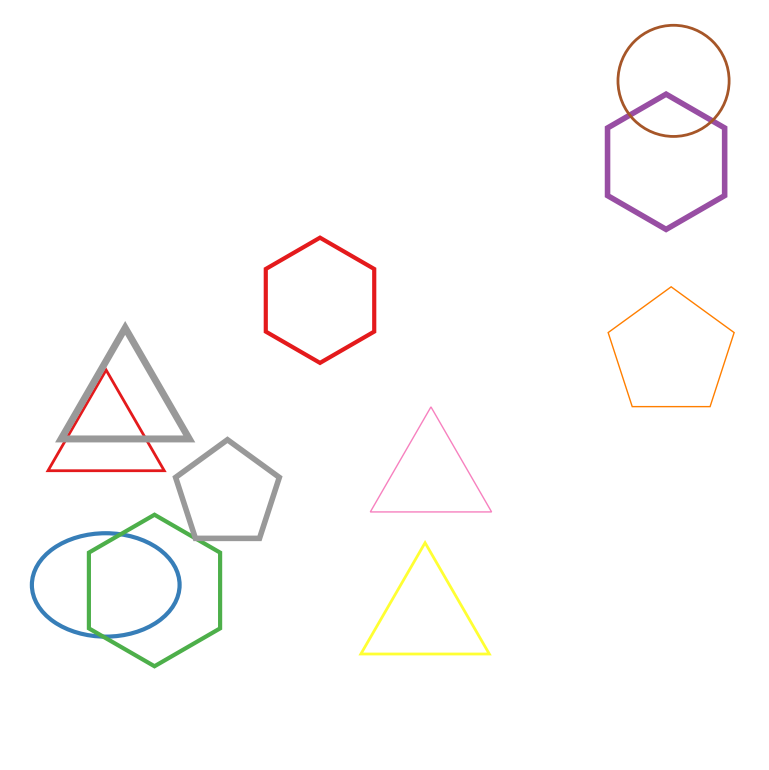[{"shape": "hexagon", "thickness": 1.5, "radius": 0.41, "center": [0.416, 0.61]}, {"shape": "triangle", "thickness": 1, "radius": 0.44, "center": [0.138, 0.432]}, {"shape": "oval", "thickness": 1.5, "radius": 0.48, "center": [0.137, 0.24]}, {"shape": "hexagon", "thickness": 1.5, "radius": 0.49, "center": [0.201, 0.233]}, {"shape": "hexagon", "thickness": 2, "radius": 0.44, "center": [0.865, 0.79]}, {"shape": "pentagon", "thickness": 0.5, "radius": 0.43, "center": [0.872, 0.541]}, {"shape": "triangle", "thickness": 1, "radius": 0.48, "center": [0.552, 0.199]}, {"shape": "circle", "thickness": 1, "radius": 0.36, "center": [0.875, 0.895]}, {"shape": "triangle", "thickness": 0.5, "radius": 0.45, "center": [0.56, 0.381]}, {"shape": "triangle", "thickness": 2.5, "radius": 0.48, "center": [0.163, 0.478]}, {"shape": "pentagon", "thickness": 2, "radius": 0.35, "center": [0.295, 0.358]}]